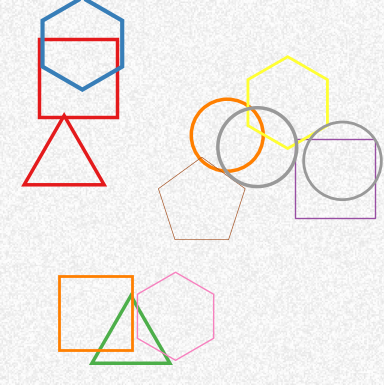[{"shape": "square", "thickness": 2.5, "radius": 0.51, "center": [0.202, 0.799]}, {"shape": "triangle", "thickness": 2.5, "radius": 0.6, "center": [0.167, 0.58]}, {"shape": "hexagon", "thickness": 3, "radius": 0.6, "center": [0.214, 0.887]}, {"shape": "triangle", "thickness": 2.5, "radius": 0.58, "center": [0.34, 0.115]}, {"shape": "square", "thickness": 1, "radius": 0.52, "center": [0.87, 0.537]}, {"shape": "square", "thickness": 2, "radius": 0.48, "center": [0.248, 0.187]}, {"shape": "circle", "thickness": 2.5, "radius": 0.47, "center": [0.59, 0.649]}, {"shape": "hexagon", "thickness": 2, "radius": 0.6, "center": [0.747, 0.733]}, {"shape": "pentagon", "thickness": 0.5, "radius": 0.59, "center": [0.524, 0.473]}, {"shape": "hexagon", "thickness": 1, "radius": 0.57, "center": [0.456, 0.178]}, {"shape": "circle", "thickness": 2, "radius": 0.5, "center": [0.89, 0.582]}, {"shape": "circle", "thickness": 2.5, "radius": 0.51, "center": [0.668, 0.618]}]